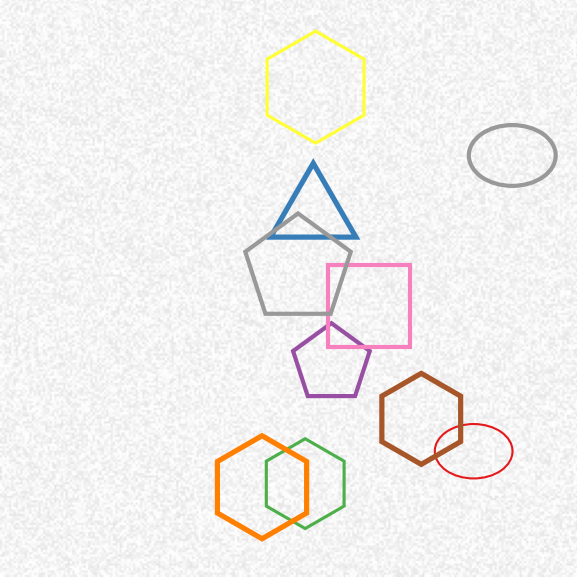[{"shape": "oval", "thickness": 1, "radius": 0.34, "center": [0.82, 0.218]}, {"shape": "triangle", "thickness": 2.5, "radius": 0.43, "center": [0.542, 0.631]}, {"shape": "hexagon", "thickness": 1.5, "radius": 0.39, "center": [0.528, 0.162]}, {"shape": "pentagon", "thickness": 2, "radius": 0.35, "center": [0.574, 0.37]}, {"shape": "hexagon", "thickness": 2.5, "radius": 0.45, "center": [0.454, 0.155]}, {"shape": "hexagon", "thickness": 1.5, "radius": 0.48, "center": [0.546, 0.848]}, {"shape": "hexagon", "thickness": 2.5, "radius": 0.39, "center": [0.729, 0.274]}, {"shape": "square", "thickness": 2, "radius": 0.35, "center": [0.639, 0.469]}, {"shape": "oval", "thickness": 2, "radius": 0.38, "center": [0.887, 0.73]}, {"shape": "pentagon", "thickness": 2, "radius": 0.48, "center": [0.516, 0.533]}]